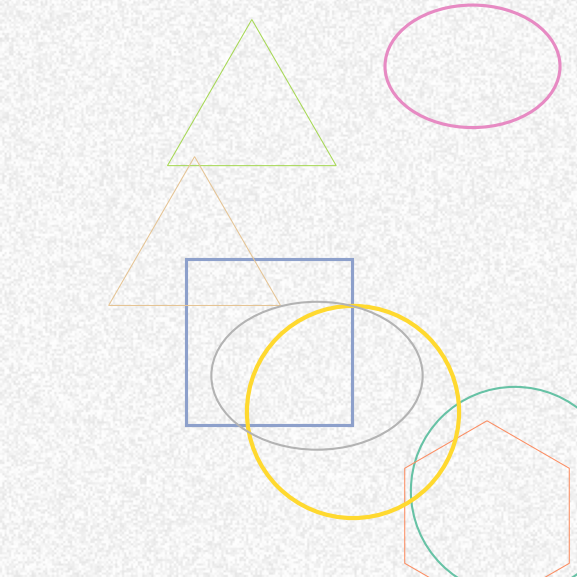[{"shape": "circle", "thickness": 1, "radius": 0.9, "center": [0.892, 0.149]}, {"shape": "hexagon", "thickness": 0.5, "radius": 0.82, "center": [0.843, 0.106]}, {"shape": "square", "thickness": 1.5, "radius": 0.72, "center": [0.466, 0.407]}, {"shape": "oval", "thickness": 1.5, "radius": 0.76, "center": [0.818, 0.884]}, {"shape": "triangle", "thickness": 0.5, "radius": 0.84, "center": [0.436, 0.797]}, {"shape": "circle", "thickness": 2, "radius": 0.92, "center": [0.611, 0.286]}, {"shape": "triangle", "thickness": 0.5, "radius": 0.86, "center": [0.337, 0.556]}, {"shape": "oval", "thickness": 1, "radius": 0.91, "center": [0.549, 0.348]}]